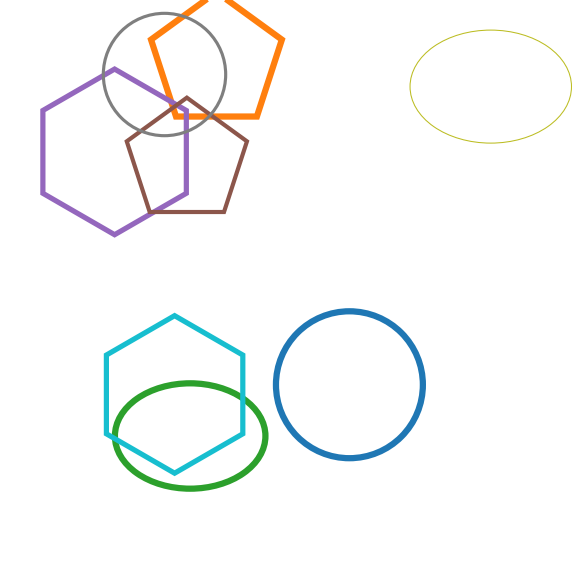[{"shape": "circle", "thickness": 3, "radius": 0.64, "center": [0.605, 0.333]}, {"shape": "pentagon", "thickness": 3, "radius": 0.6, "center": [0.375, 0.894]}, {"shape": "oval", "thickness": 3, "radius": 0.65, "center": [0.329, 0.244]}, {"shape": "hexagon", "thickness": 2.5, "radius": 0.72, "center": [0.198, 0.736]}, {"shape": "pentagon", "thickness": 2, "radius": 0.55, "center": [0.324, 0.721]}, {"shape": "circle", "thickness": 1.5, "radius": 0.53, "center": [0.285, 0.87]}, {"shape": "oval", "thickness": 0.5, "radius": 0.7, "center": [0.85, 0.849]}, {"shape": "hexagon", "thickness": 2.5, "radius": 0.68, "center": [0.302, 0.316]}]